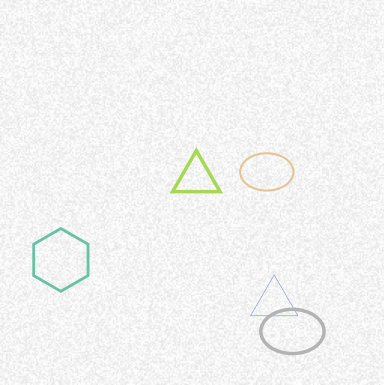[{"shape": "hexagon", "thickness": 2, "radius": 0.41, "center": [0.158, 0.325]}, {"shape": "triangle", "thickness": 0.5, "radius": 0.35, "center": [0.712, 0.215]}, {"shape": "triangle", "thickness": 2.5, "radius": 0.36, "center": [0.51, 0.538]}, {"shape": "oval", "thickness": 1.5, "radius": 0.35, "center": [0.693, 0.554]}, {"shape": "oval", "thickness": 2.5, "radius": 0.41, "center": [0.76, 0.139]}]